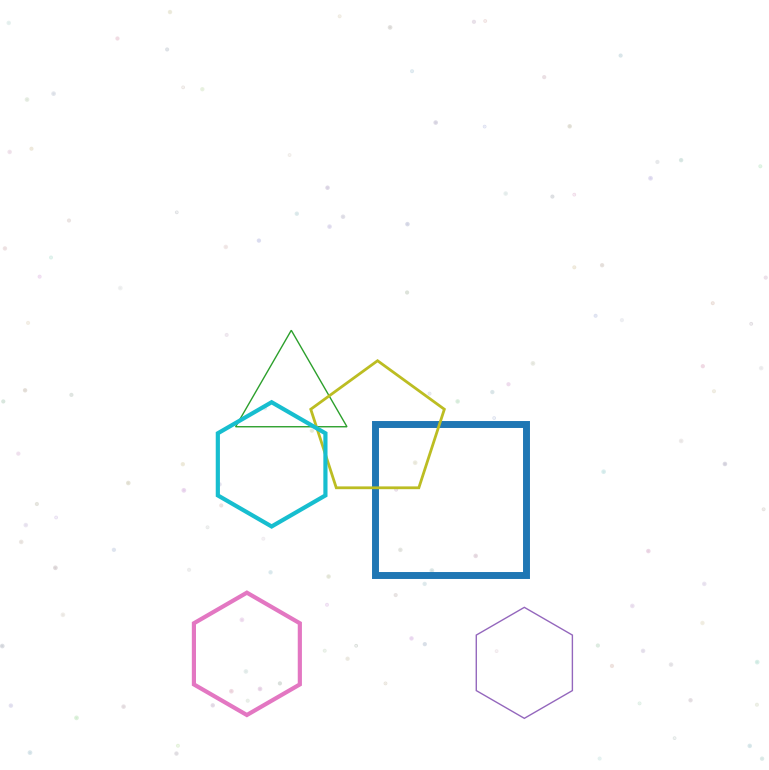[{"shape": "square", "thickness": 2.5, "radius": 0.49, "center": [0.585, 0.351]}, {"shape": "triangle", "thickness": 0.5, "radius": 0.42, "center": [0.378, 0.488]}, {"shape": "hexagon", "thickness": 0.5, "radius": 0.36, "center": [0.681, 0.139]}, {"shape": "hexagon", "thickness": 1.5, "radius": 0.4, "center": [0.321, 0.151]}, {"shape": "pentagon", "thickness": 1, "radius": 0.46, "center": [0.49, 0.44]}, {"shape": "hexagon", "thickness": 1.5, "radius": 0.4, "center": [0.353, 0.397]}]